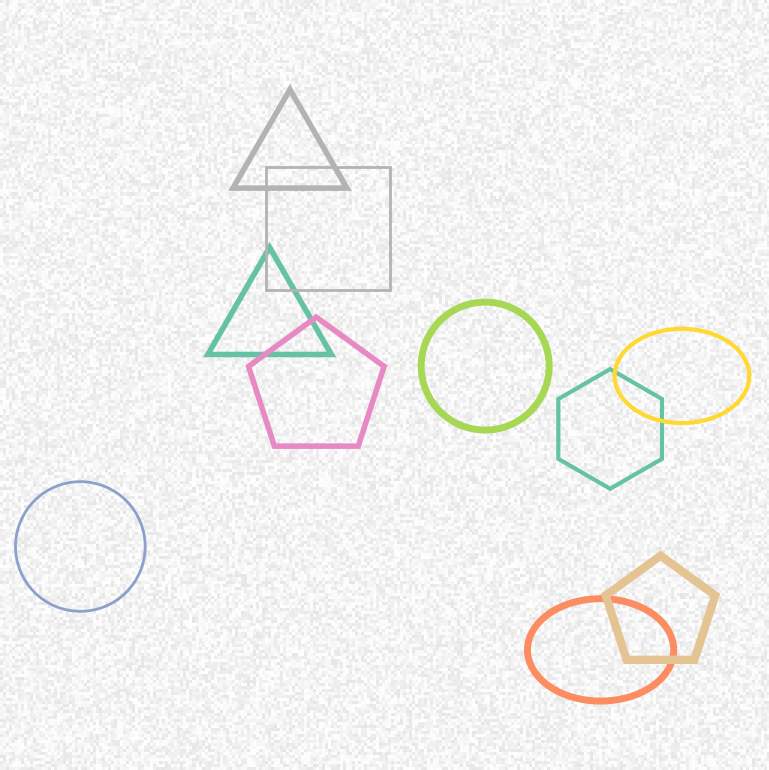[{"shape": "triangle", "thickness": 2, "radius": 0.46, "center": [0.35, 0.586]}, {"shape": "hexagon", "thickness": 1.5, "radius": 0.39, "center": [0.792, 0.443]}, {"shape": "oval", "thickness": 2.5, "radius": 0.47, "center": [0.78, 0.156]}, {"shape": "circle", "thickness": 1, "radius": 0.42, "center": [0.104, 0.29]}, {"shape": "pentagon", "thickness": 2, "radius": 0.46, "center": [0.411, 0.496]}, {"shape": "circle", "thickness": 2.5, "radius": 0.42, "center": [0.63, 0.525]}, {"shape": "oval", "thickness": 1.5, "radius": 0.44, "center": [0.886, 0.512]}, {"shape": "pentagon", "thickness": 3, "radius": 0.37, "center": [0.858, 0.204]}, {"shape": "square", "thickness": 1, "radius": 0.4, "center": [0.426, 0.703]}, {"shape": "triangle", "thickness": 2, "radius": 0.43, "center": [0.377, 0.798]}]